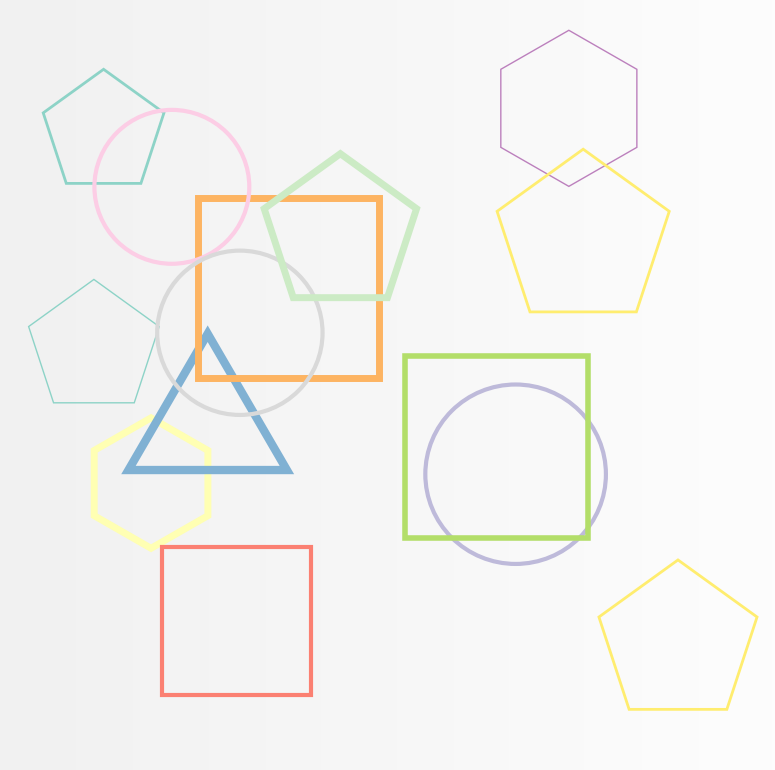[{"shape": "pentagon", "thickness": 0.5, "radius": 0.44, "center": [0.121, 0.549]}, {"shape": "pentagon", "thickness": 1, "radius": 0.41, "center": [0.134, 0.828]}, {"shape": "hexagon", "thickness": 2.5, "radius": 0.42, "center": [0.195, 0.373]}, {"shape": "circle", "thickness": 1.5, "radius": 0.58, "center": [0.665, 0.384]}, {"shape": "square", "thickness": 1.5, "radius": 0.48, "center": [0.305, 0.193]}, {"shape": "triangle", "thickness": 3, "radius": 0.59, "center": [0.268, 0.449]}, {"shape": "square", "thickness": 2.5, "radius": 0.58, "center": [0.372, 0.626]}, {"shape": "square", "thickness": 2, "radius": 0.59, "center": [0.641, 0.419]}, {"shape": "circle", "thickness": 1.5, "radius": 0.5, "center": [0.222, 0.757]}, {"shape": "circle", "thickness": 1.5, "radius": 0.53, "center": [0.31, 0.568]}, {"shape": "hexagon", "thickness": 0.5, "radius": 0.51, "center": [0.734, 0.859]}, {"shape": "pentagon", "thickness": 2.5, "radius": 0.52, "center": [0.439, 0.697]}, {"shape": "pentagon", "thickness": 1, "radius": 0.54, "center": [0.875, 0.166]}, {"shape": "pentagon", "thickness": 1, "radius": 0.58, "center": [0.752, 0.689]}]